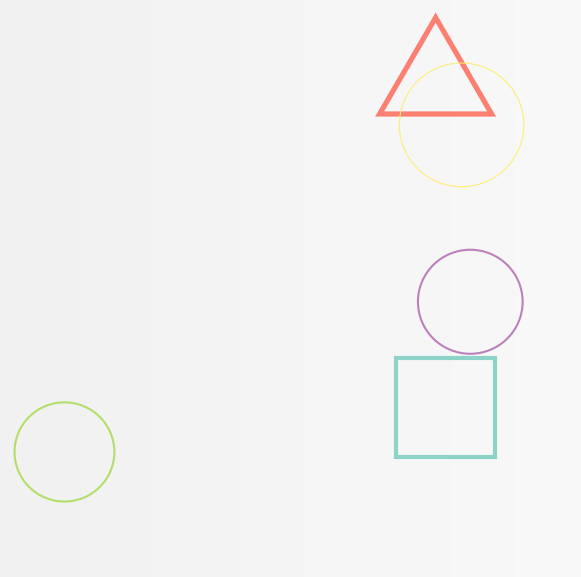[{"shape": "square", "thickness": 2, "radius": 0.43, "center": [0.767, 0.293]}, {"shape": "triangle", "thickness": 2.5, "radius": 0.56, "center": [0.749, 0.857]}, {"shape": "circle", "thickness": 1, "radius": 0.43, "center": [0.111, 0.217]}, {"shape": "circle", "thickness": 1, "radius": 0.45, "center": [0.809, 0.477]}, {"shape": "circle", "thickness": 0.5, "radius": 0.54, "center": [0.794, 0.783]}]